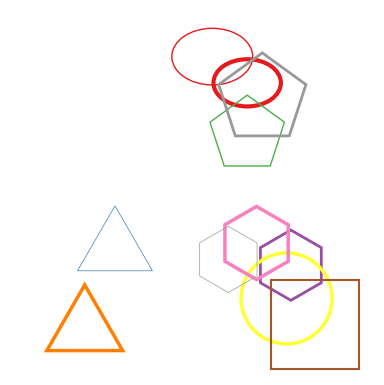[{"shape": "oval", "thickness": 3, "radius": 0.44, "center": [0.642, 0.785]}, {"shape": "oval", "thickness": 1, "radius": 0.53, "center": [0.551, 0.853]}, {"shape": "triangle", "thickness": 0.5, "radius": 0.56, "center": [0.299, 0.353]}, {"shape": "pentagon", "thickness": 1, "radius": 0.51, "center": [0.642, 0.651]}, {"shape": "hexagon", "thickness": 2, "radius": 0.46, "center": [0.755, 0.311]}, {"shape": "triangle", "thickness": 2.5, "radius": 0.57, "center": [0.22, 0.146]}, {"shape": "circle", "thickness": 2.5, "radius": 0.59, "center": [0.744, 0.225]}, {"shape": "square", "thickness": 1.5, "radius": 0.57, "center": [0.818, 0.157]}, {"shape": "hexagon", "thickness": 2.5, "radius": 0.47, "center": [0.666, 0.369]}, {"shape": "pentagon", "thickness": 2, "radius": 0.6, "center": [0.681, 0.743]}, {"shape": "hexagon", "thickness": 0.5, "radius": 0.43, "center": [0.593, 0.326]}]